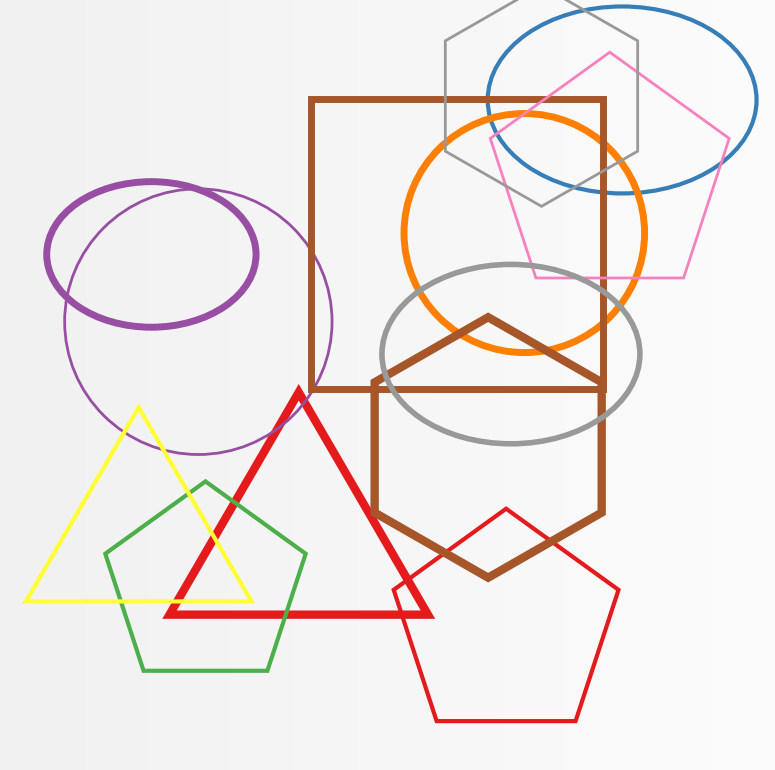[{"shape": "triangle", "thickness": 3, "radius": 0.96, "center": [0.385, 0.298]}, {"shape": "pentagon", "thickness": 1.5, "radius": 0.76, "center": [0.653, 0.187]}, {"shape": "oval", "thickness": 1.5, "radius": 0.87, "center": [0.803, 0.87]}, {"shape": "pentagon", "thickness": 1.5, "radius": 0.68, "center": [0.265, 0.239]}, {"shape": "oval", "thickness": 2.5, "radius": 0.68, "center": [0.195, 0.67]}, {"shape": "circle", "thickness": 1, "radius": 0.86, "center": [0.256, 0.582]}, {"shape": "circle", "thickness": 2.5, "radius": 0.78, "center": [0.677, 0.697]}, {"shape": "triangle", "thickness": 1.5, "radius": 0.84, "center": [0.179, 0.303]}, {"shape": "square", "thickness": 2.5, "radius": 0.94, "center": [0.59, 0.683]}, {"shape": "hexagon", "thickness": 3, "radius": 0.85, "center": [0.63, 0.419]}, {"shape": "pentagon", "thickness": 1, "radius": 0.81, "center": [0.787, 0.77]}, {"shape": "oval", "thickness": 2, "radius": 0.83, "center": [0.659, 0.54]}, {"shape": "hexagon", "thickness": 1, "radius": 0.72, "center": [0.699, 0.875]}]